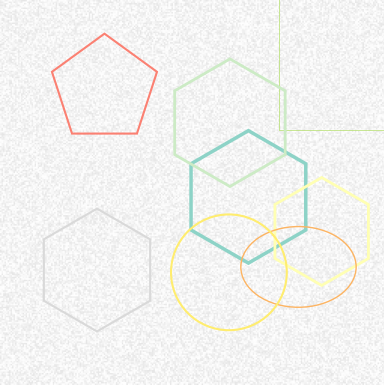[{"shape": "hexagon", "thickness": 2.5, "radius": 0.86, "center": [0.645, 0.489]}, {"shape": "hexagon", "thickness": 2, "radius": 0.7, "center": [0.835, 0.399]}, {"shape": "pentagon", "thickness": 1.5, "radius": 0.72, "center": [0.271, 0.769]}, {"shape": "oval", "thickness": 1, "radius": 0.75, "center": [0.775, 0.307]}, {"shape": "square", "thickness": 0.5, "radius": 0.87, "center": [0.898, 0.837]}, {"shape": "hexagon", "thickness": 1.5, "radius": 0.8, "center": [0.252, 0.299]}, {"shape": "hexagon", "thickness": 2, "radius": 0.83, "center": [0.597, 0.681]}, {"shape": "circle", "thickness": 1.5, "radius": 0.75, "center": [0.595, 0.293]}]